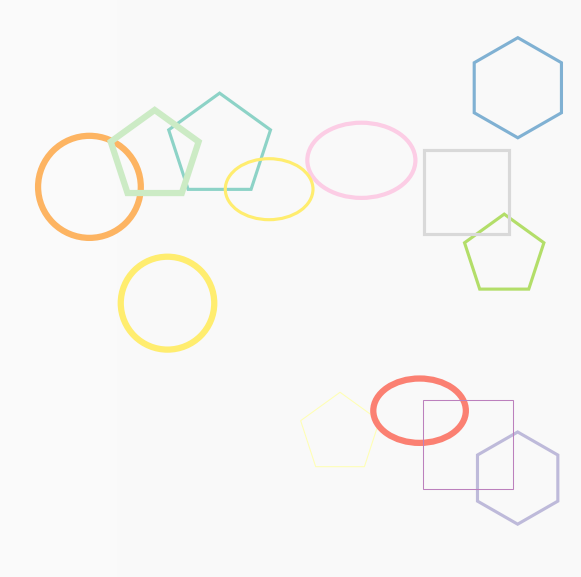[{"shape": "pentagon", "thickness": 1.5, "radius": 0.46, "center": [0.378, 0.746]}, {"shape": "pentagon", "thickness": 0.5, "radius": 0.36, "center": [0.585, 0.249]}, {"shape": "hexagon", "thickness": 1.5, "radius": 0.4, "center": [0.891, 0.171]}, {"shape": "oval", "thickness": 3, "radius": 0.4, "center": [0.722, 0.288]}, {"shape": "hexagon", "thickness": 1.5, "radius": 0.43, "center": [0.891, 0.847]}, {"shape": "circle", "thickness": 3, "radius": 0.44, "center": [0.154, 0.676]}, {"shape": "pentagon", "thickness": 1.5, "radius": 0.36, "center": [0.867, 0.557]}, {"shape": "oval", "thickness": 2, "radius": 0.46, "center": [0.622, 0.722]}, {"shape": "square", "thickness": 1.5, "radius": 0.36, "center": [0.803, 0.666]}, {"shape": "square", "thickness": 0.5, "radius": 0.38, "center": [0.805, 0.229]}, {"shape": "pentagon", "thickness": 3, "radius": 0.4, "center": [0.266, 0.729]}, {"shape": "oval", "thickness": 1.5, "radius": 0.38, "center": [0.463, 0.672]}, {"shape": "circle", "thickness": 3, "radius": 0.4, "center": [0.288, 0.474]}]